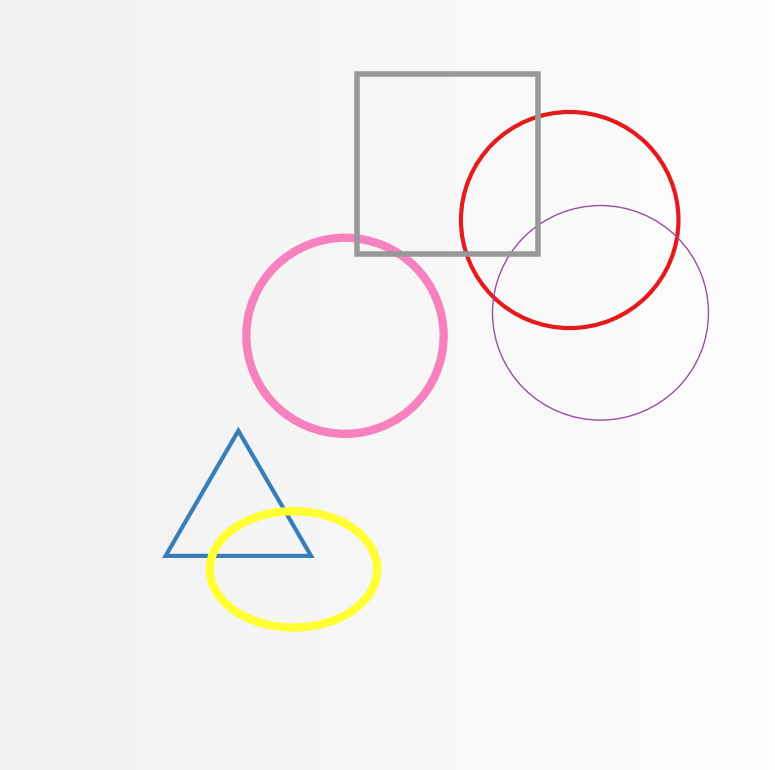[{"shape": "circle", "thickness": 1.5, "radius": 0.7, "center": [0.735, 0.714]}, {"shape": "triangle", "thickness": 1.5, "radius": 0.54, "center": [0.308, 0.332]}, {"shape": "circle", "thickness": 0.5, "radius": 0.7, "center": [0.775, 0.594]}, {"shape": "oval", "thickness": 3, "radius": 0.54, "center": [0.379, 0.261]}, {"shape": "circle", "thickness": 3, "radius": 0.64, "center": [0.445, 0.564]}, {"shape": "square", "thickness": 2, "radius": 0.58, "center": [0.578, 0.787]}]